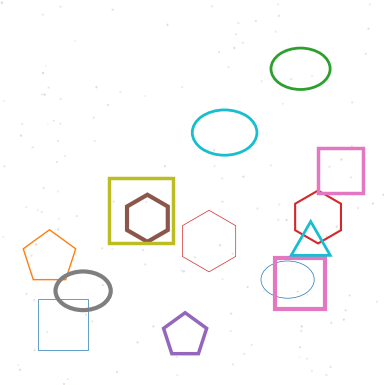[{"shape": "square", "thickness": 0.5, "radius": 0.33, "center": [0.164, 0.157]}, {"shape": "oval", "thickness": 0.5, "radius": 0.35, "center": [0.747, 0.274]}, {"shape": "pentagon", "thickness": 1, "radius": 0.36, "center": [0.128, 0.332]}, {"shape": "oval", "thickness": 2, "radius": 0.38, "center": [0.781, 0.821]}, {"shape": "hexagon", "thickness": 1.5, "radius": 0.34, "center": [0.826, 0.436]}, {"shape": "hexagon", "thickness": 0.5, "radius": 0.4, "center": [0.543, 0.374]}, {"shape": "pentagon", "thickness": 2.5, "radius": 0.29, "center": [0.481, 0.129]}, {"shape": "hexagon", "thickness": 3, "radius": 0.31, "center": [0.383, 0.433]}, {"shape": "square", "thickness": 3, "radius": 0.33, "center": [0.779, 0.264]}, {"shape": "square", "thickness": 2.5, "radius": 0.29, "center": [0.885, 0.557]}, {"shape": "oval", "thickness": 3, "radius": 0.36, "center": [0.216, 0.245]}, {"shape": "square", "thickness": 2.5, "radius": 0.42, "center": [0.366, 0.453]}, {"shape": "triangle", "thickness": 2, "radius": 0.29, "center": [0.807, 0.366]}, {"shape": "oval", "thickness": 2, "radius": 0.42, "center": [0.583, 0.656]}]